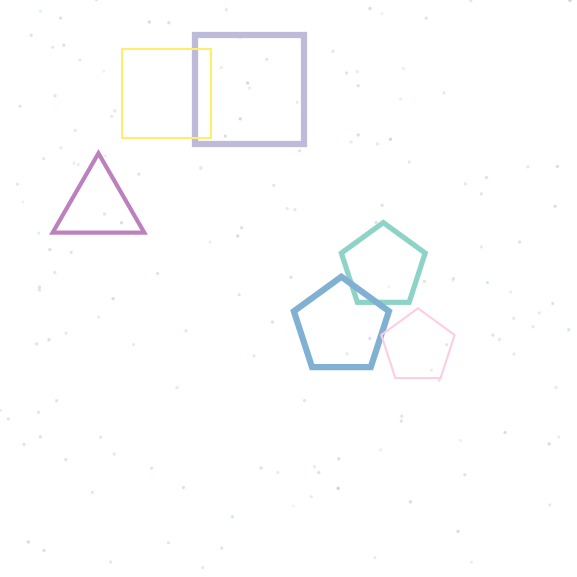[{"shape": "pentagon", "thickness": 2.5, "radius": 0.38, "center": [0.664, 0.537]}, {"shape": "square", "thickness": 3, "radius": 0.47, "center": [0.432, 0.844]}, {"shape": "pentagon", "thickness": 3, "radius": 0.43, "center": [0.591, 0.433]}, {"shape": "pentagon", "thickness": 1, "radius": 0.33, "center": [0.724, 0.399]}, {"shape": "triangle", "thickness": 2, "radius": 0.46, "center": [0.17, 0.642]}, {"shape": "square", "thickness": 1, "radius": 0.39, "center": [0.289, 0.837]}]